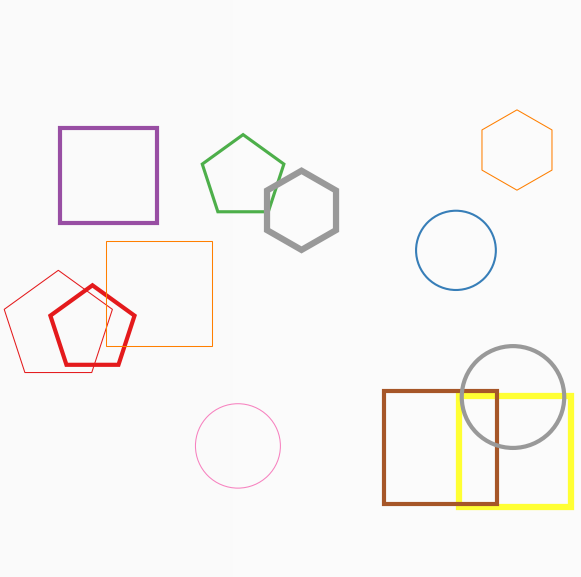[{"shape": "pentagon", "thickness": 2, "radius": 0.38, "center": [0.159, 0.429]}, {"shape": "pentagon", "thickness": 0.5, "radius": 0.49, "center": [0.1, 0.433]}, {"shape": "circle", "thickness": 1, "radius": 0.34, "center": [0.784, 0.566]}, {"shape": "pentagon", "thickness": 1.5, "radius": 0.37, "center": [0.418, 0.692]}, {"shape": "square", "thickness": 2, "radius": 0.41, "center": [0.187, 0.695]}, {"shape": "hexagon", "thickness": 0.5, "radius": 0.35, "center": [0.889, 0.739]}, {"shape": "square", "thickness": 0.5, "radius": 0.45, "center": [0.273, 0.491]}, {"shape": "square", "thickness": 3, "radius": 0.48, "center": [0.886, 0.217]}, {"shape": "square", "thickness": 2, "radius": 0.49, "center": [0.758, 0.225]}, {"shape": "circle", "thickness": 0.5, "radius": 0.37, "center": [0.409, 0.227]}, {"shape": "hexagon", "thickness": 3, "radius": 0.34, "center": [0.519, 0.635]}, {"shape": "circle", "thickness": 2, "radius": 0.44, "center": [0.883, 0.312]}]